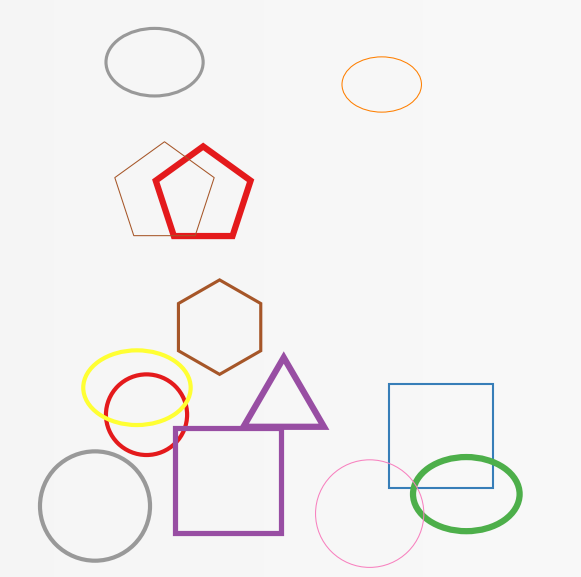[{"shape": "pentagon", "thickness": 3, "radius": 0.43, "center": [0.35, 0.66]}, {"shape": "circle", "thickness": 2, "radius": 0.35, "center": [0.252, 0.281]}, {"shape": "square", "thickness": 1, "radius": 0.45, "center": [0.759, 0.244]}, {"shape": "oval", "thickness": 3, "radius": 0.46, "center": [0.802, 0.144]}, {"shape": "triangle", "thickness": 3, "radius": 0.4, "center": [0.488, 0.3]}, {"shape": "square", "thickness": 2.5, "radius": 0.46, "center": [0.392, 0.167]}, {"shape": "oval", "thickness": 0.5, "radius": 0.34, "center": [0.657, 0.853]}, {"shape": "oval", "thickness": 2, "radius": 0.46, "center": [0.236, 0.328]}, {"shape": "hexagon", "thickness": 1.5, "radius": 0.41, "center": [0.378, 0.433]}, {"shape": "pentagon", "thickness": 0.5, "radius": 0.45, "center": [0.283, 0.664]}, {"shape": "circle", "thickness": 0.5, "radius": 0.47, "center": [0.636, 0.11]}, {"shape": "circle", "thickness": 2, "radius": 0.47, "center": [0.163, 0.123]}, {"shape": "oval", "thickness": 1.5, "radius": 0.42, "center": [0.266, 0.891]}]